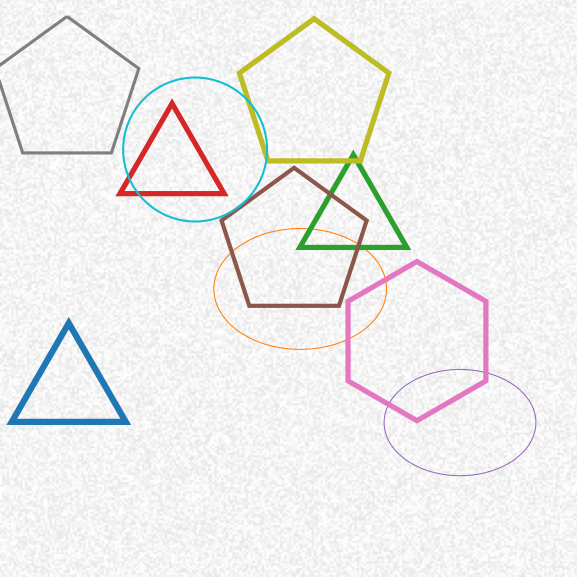[{"shape": "triangle", "thickness": 3, "radius": 0.57, "center": [0.119, 0.326]}, {"shape": "oval", "thickness": 0.5, "radius": 0.75, "center": [0.52, 0.499]}, {"shape": "triangle", "thickness": 2.5, "radius": 0.54, "center": [0.612, 0.624]}, {"shape": "triangle", "thickness": 2.5, "radius": 0.52, "center": [0.298, 0.716]}, {"shape": "oval", "thickness": 0.5, "radius": 0.66, "center": [0.797, 0.267]}, {"shape": "pentagon", "thickness": 2, "radius": 0.66, "center": [0.509, 0.576]}, {"shape": "hexagon", "thickness": 2.5, "radius": 0.69, "center": [0.722, 0.408]}, {"shape": "pentagon", "thickness": 1.5, "radius": 0.65, "center": [0.116, 0.84]}, {"shape": "pentagon", "thickness": 2.5, "radius": 0.68, "center": [0.544, 0.831]}, {"shape": "circle", "thickness": 1, "radius": 0.62, "center": [0.338, 0.74]}]